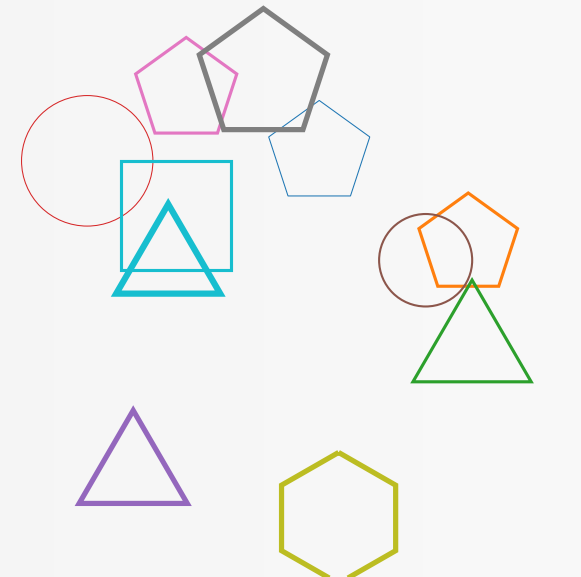[{"shape": "pentagon", "thickness": 0.5, "radius": 0.46, "center": [0.549, 0.734]}, {"shape": "pentagon", "thickness": 1.5, "radius": 0.45, "center": [0.806, 0.576]}, {"shape": "triangle", "thickness": 1.5, "radius": 0.59, "center": [0.812, 0.397]}, {"shape": "circle", "thickness": 0.5, "radius": 0.57, "center": [0.15, 0.721]}, {"shape": "triangle", "thickness": 2.5, "radius": 0.54, "center": [0.229, 0.181]}, {"shape": "circle", "thickness": 1, "radius": 0.4, "center": [0.732, 0.548]}, {"shape": "pentagon", "thickness": 1.5, "radius": 0.46, "center": [0.32, 0.843]}, {"shape": "pentagon", "thickness": 2.5, "radius": 0.58, "center": [0.453, 0.868]}, {"shape": "hexagon", "thickness": 2.5, "radius": 0.57, "center": [0.583, 0.102]}, {"shape": "triangle", "thickness": 3, "radius": 0.52, "center": [0.289, 0.542]}, {"shape": "square", "thickness": 1.5, "radius": 0.47, "center": [0.303, 0.626]}]